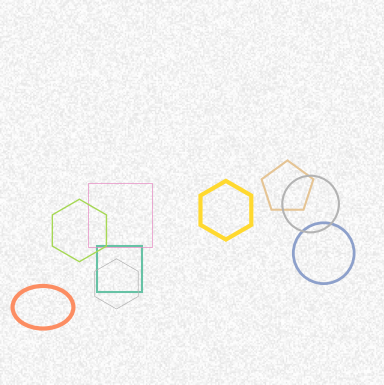[{"shape": "square", "thickness": 1.5, "radius": 0.29, "center": [0.31, 0.301]}, {"shape": "oval", "thickness": 3, "radius": 0.4, "center": [0.112, 0.202]}, {"shape": "circle", "thickness": 2, "radius": 0.39, "center": [0.841, 0.342]}, {"shape": "square", "thickness": 0.5, "radius": 0.41, "center": [0.311, 0.442]}, {"shape": "hexagon", "thickness": 1, "radius": 0.41, "center": [0.206, 0.401]}, {"shape": "hexagon", "thickness": 3, "radius": 0.38, "center": [0.587, 0.454]}, {"shape": "pentagon", "thickness": 1.5, "radius": 0.35, "center": [0.747, 0.513]}, {"shape": "circle", "thickness": 1.5, "radius": 0.37, "center": [0.807, 0.47]}, {"shape": "hexagon", "thickness": 0.5, "radius": 0.33, "center": [0.303, 0.263]}]